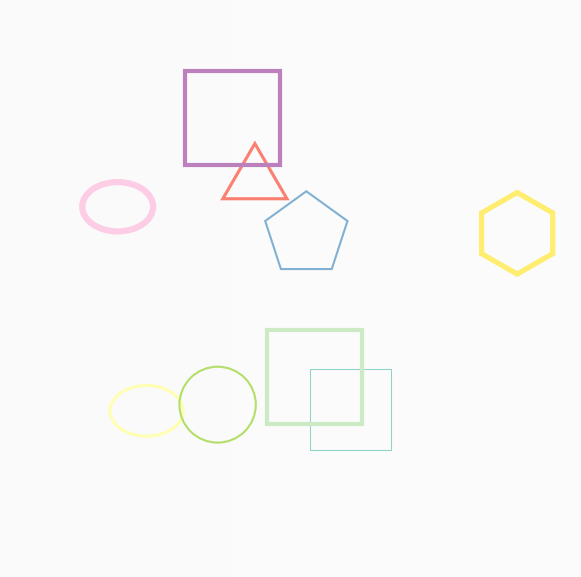[{"shape": "square", "thickness": 0.5, "radius": 0.35, "center": [0.604, 0.29]}, {"shape": "oval", "thickness": 1.5, "radius": 0.31, "center": [0.252, 0.288]}, {"shape": "triangle", "thickness": 1.5, "radius": 0.32, "center": [0.438, 0.687]}, {"shape": "pentagon", "thickness": 1, "radius": 0.37, "center": [0.527, 0.593]}, {"shape": "circle", "thickness": 1, "radius": 0.33, "center": [0.374, 0.298]}, {"shape": "oval", "thickness": 3, "radius": 0.3, "center": [0.202, 0.641]}, {"shape": "square", "thickness": 2, "radius": 0.41, "center": [0.401, 0.795]}, {"shape": "square", "thickness": 2, "radius": 0.41, "center": [0.54, 0.346]}, {"shape": "hexagon", "thickness": 2.5, "radius": 0.35, "center": [0.89, 0.595]}]